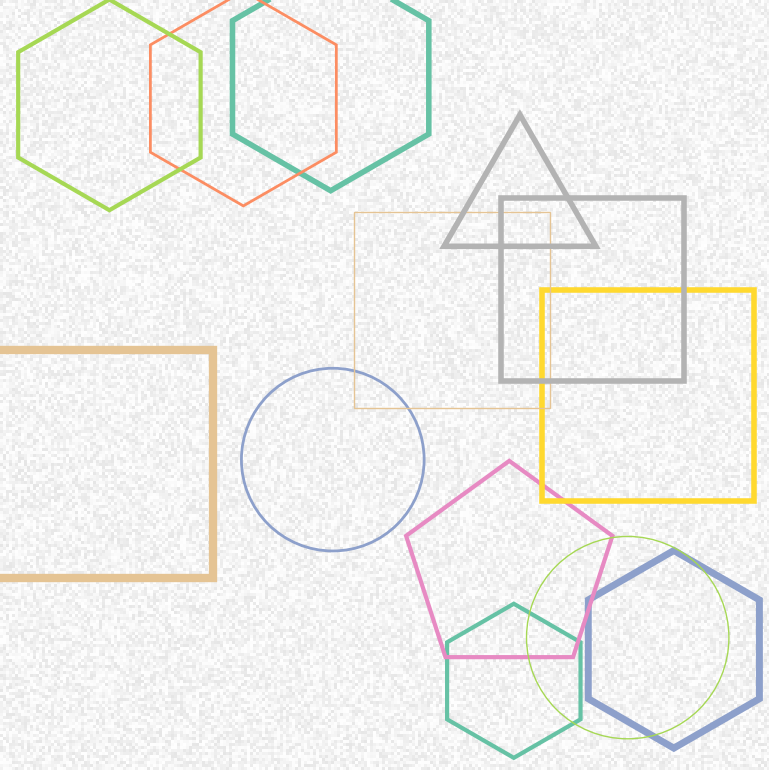[{"shape": "hexagon", "thickness": 2, "radius": 0.74, "center": [0.429, 0.9]}, {"shape": "hexagon", "thickness": 1.5, "radius": 0.5, "center": [0.667, 0.116]}, {"shape": "hexagon", "thickness": 1, "radius": 0.7, "center": [0.316, 0.872]}, {"shape": "hexagon", "thickness": 2.5, "radius": 0.64, "center": [0.875, 0.157]}, {"shape": "circle", "thickness": 1, "radius": 0.59, "center": [0.432, 0.403]}, {"shape": "pentagon", "thickness": 1.5, "radius": 0.7, "center": [0.661, 0.261]}, {"shape": "circle", "thickness": 0.5, "radius": 0.66, "center": [0.815, 0.172]}, {"shape": "hexagon", "thickness": 1.5, "radius": 0.68, "center": [0.142, 0.864]}, {"shape": "square", "thickness": 2, "radius": 0.69, "center": [0.841, 0.486]}, {"shape": "square", "thickness": 3, "radius": 0.74, "center": [0.129, 0.397]}, {"shape": "square", "thickness": 0.5, "radius": 0.64, "center": [0.587, 0.597]}, {"shape": "triangle", "thickness": 2, "radius": 0.57, "center": [0.675, 0.737]}, {"shape": "square", "thickness": 2, "radius": 0.59, "center": [0.769, 0.624]}]